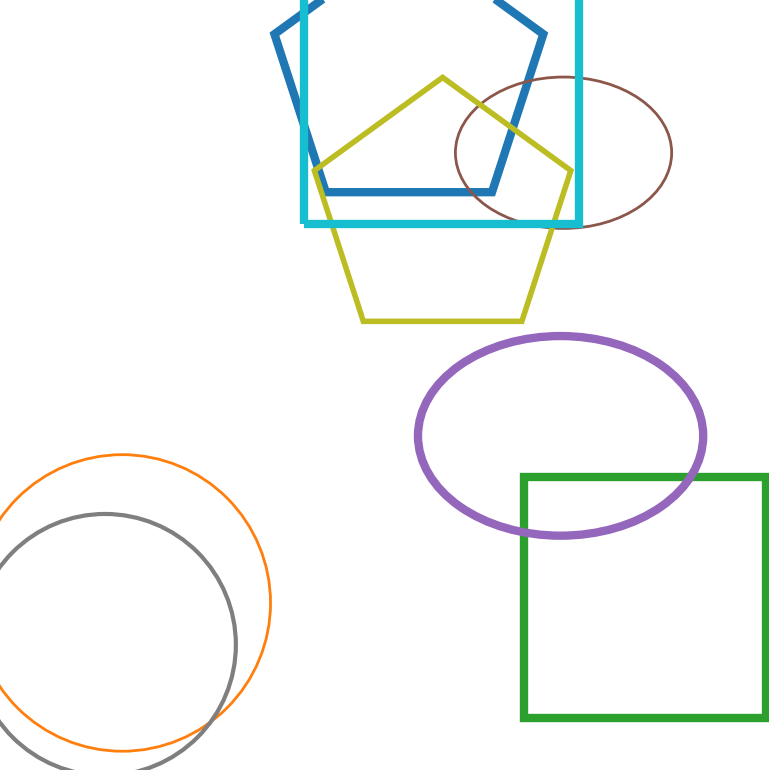[{"shape": "pentagon", "thickness": 3, "radius": 0.92, "center": [0.531, 0.899]}, {"shape": "circle", "thickness": 1, "radius": 0.96, "center": [0.159, 0.217]}, {"shape": "square", "thickness": 3, "radius": 0.78, "center": [0.838, 0.224]}, {"shape": "oval", "thickness": 3, "radius": 0.93, "center": [0.728, 0.434]}, {"shape": "oval", "thickness": 1, "radius": 0.7, "center": [0.732, 0.802]}, {"shape": "circle", "thickness": 1.5, "radius": 0.85, "center": [0.136, 0.163]}, {"shape": "pentagon", "thickness": 2, "radius": 0.88, "center": [0.575, 0.724]}, {"shape": "square", "thickness": 3, "radius": 0.89, "center": [0.573, 0.888]}]